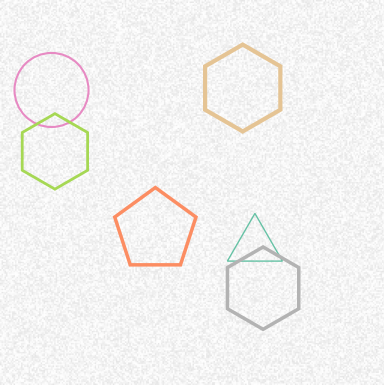[{"shape": "triangle", "thickness": 1, "radius": 0.41, "center": [0.662, 0.363]}, {"shape": "pentagon", "thickness": 2.5, "radius": 0.55, "center": [0.404, 0.402]}, {"shape": "circle", "thickness": 1.5, "radius": 0.48, "center": [0.134, 0.766]}, {"shape": "hexagon", "thickness": 2, "radius": 0.49, "center": [0.143, 0.607]}, {"shape": "hexagon", "thickness": 3, "radius": 0.56, "center": [0.63, 0.771]}, {"shape": "hexagon", "thickness": 2.5, "radius": 0.53, "center": [0.683, 0.252]}]